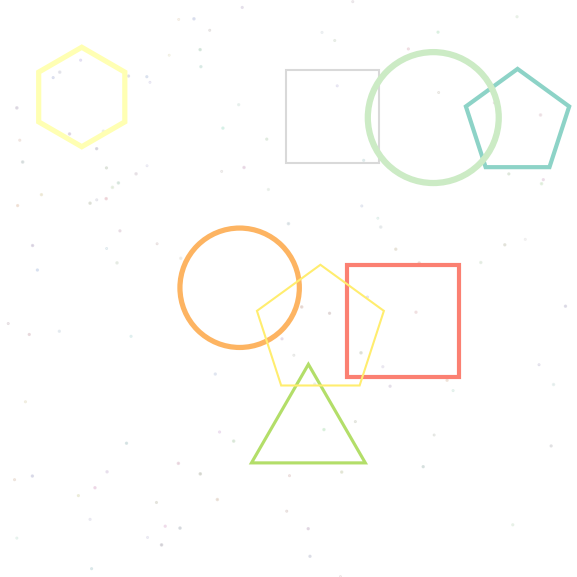[{"shape": "pentagon", "thickness": 2, "radius": 0.47, "center": [0.896, 0.786]}, {"shape": "hexagon", "thickness": 2.5, "radius": 0.43, "center": [0.142, 0.831]}, {"shape": "square", "thickness": 2, "radius": 0.48, "center": [0.698, 0.443]}, {"shape": "circle", "thickness": 2.5, "radius": 0.52, "center": [0.415, 0.501]}, {"shape": "triangle", "thickness": 1.5, "radius": 0.57, "center": [0.534, 0.254]}, {"shape": "square", "thickness": 1, "radius": 0.4, "center": [0.575, 0.798]}, {"shape": "circle", "thickness": 3, "radius": 0.57, "center": [0.75, 0.796]}, {"shape": "pentagon", "thickness": 1, "radius": 0.58, "center": [0.555, 0.425]}]